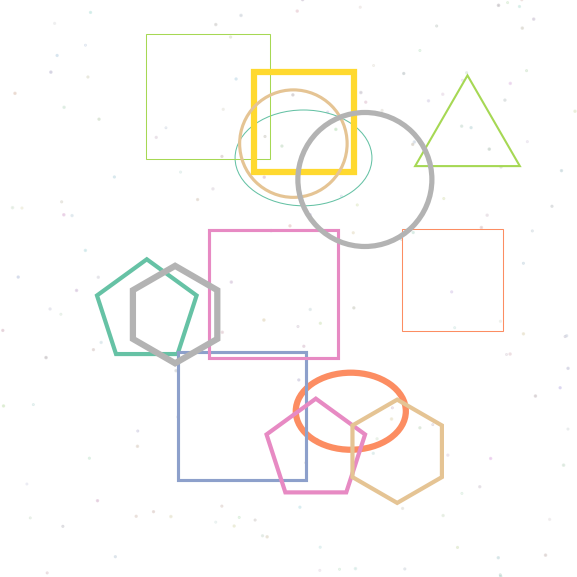[{"shape": "oval", "thickness": 0.5, "radius": 0.59, "center": [0.526, 0.726]}, {"shape": "pentagon", "thickness": 2, "radius": 0.45, "center": [0.254, 0.459]}, {"shape": "oval", "thickness": 3, "radius": 0.48, "center": [0.607, 0.287]}, {"shape": "square", "thickness": 0.5, "radius": 0.44, "center": [0.784, 0.515]}, {"shape": "square", "thickness": 1.5, "radius": 0.55, "center": [0.419, 0.279]}, {"shape": "pentagon", "thickness": 2, "radius": 0.45, "center": [0.547, 0.219]}, {"shape": "square", "thickness": 1.5, "radius": 0.56, "center": [0.473, 0.49]}, {"shape": "triangle", "thickness": 1, "radius": 0.52, "center": [0.81, 0.764]}, {"shape": "square", "thickness": 0.5, "radius": 0.54, "center": [0.36, 0.833]}, {"shape": "square", "thickness": 3, "radius": 0.43, "center": [0.527, 0.787]}, {"shape": "hexagon", "thickness": 2, "radius": 0.45, "center": [0.688, 0.218]}, {"shape": "circle", "thickness": 1.5, "radius": 0.47, "center": [0.508, 0.75]}, {"shape": "hexagon", "thickness": 3, "radius": 0.42, "center": [0.303, 0.454]}, {"shape": "circle", "thickness": 2.5, "radius": 0.58, "center": [0.632, 0.688]}]